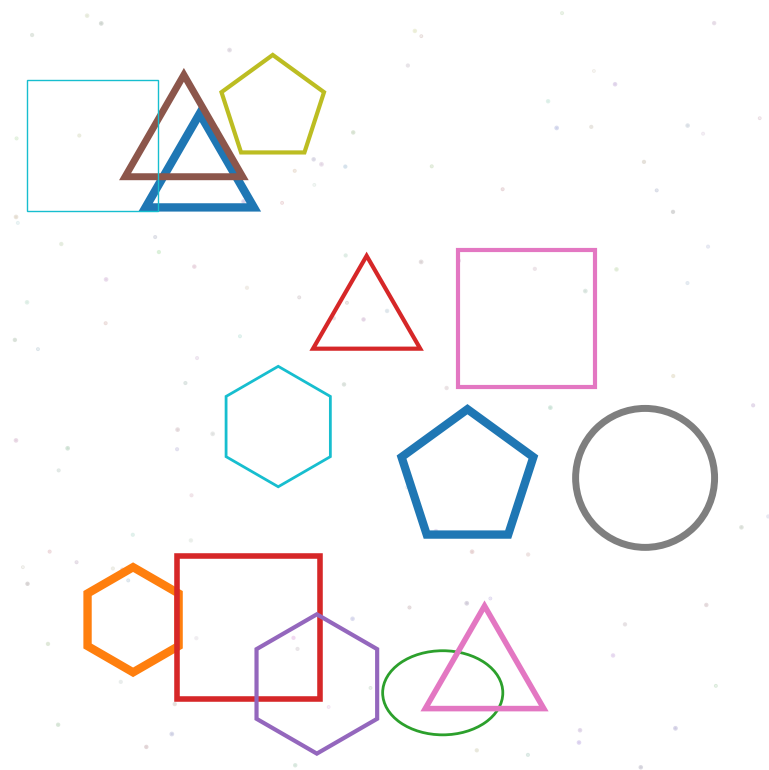[{"shape": "triangle", "thickness": 3, "radius": 0.41, "center": [0.259, 0.771]}, {"shape": "pentagon", "thickness": 3, "radius": 0.45, "center": [0.607, 0.379]}, {"shape": "hexagon", "thickness": 3, "radius": 0.34, "center": [0.173, 0.195]}, {"shape": "oval", "thickness": 1, "radius": 0.39, "center": [0.575, 0.1]}, {"shape": "triangle", "thickness": 1.5, "radius": 0.4, "center": [0.476, 0.587]}, {"shape": "square", "thickness": 2, "radius": 0.47, "center": [0.323, 0.185]}, {"shape": "hexagon", "thickness": 1.5, "radius": 0.45, "center": [0.411, 0.112]}, {"shape": "triangle", "thickness": 2.5, "radius": 0.44, "center": [0.239, 0.815]}, {"shape": "triangle", "thickness": 2, "radius": 0.44, "center": [0.629, 0.124]}, {"shape": "square", "thickness": 1.5, "radius": 0.44, "center": [0.684, 0.586]}, {"shape": "circle", "thickness": 2.5, "radius": 0.45, "center": [0.838, 0.379]}, {"shape": "pentagon", "thickness": 1.5, "radius": 0.35, "center": [0.354, 0.859]}, {"shape": "hexagon", "thickness": 1, "radius": 0.39, "center": [0.361, 0.446]}, {"shape": "square", "thickness": 0.5, "radius": 0.42, "center": [0.12, 0.811]}]